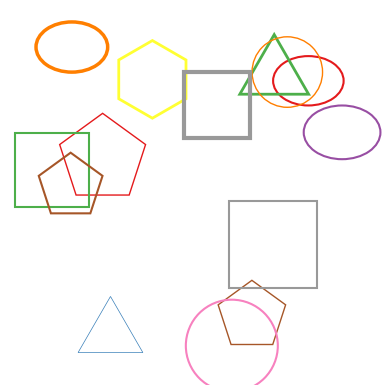[{"shape": "pentagon", "thickness": 1, "radius": 0.59, "center": [0.267, 0.588]}, {"shape": "oval", "thickness": 1.5, "radius": 0.46, "center": [0.801, 0.79]}, {"shape": "triangle", "thickness": 0.5, "radius": 0.49, "center": [0.287, 0.133]}, {"shape": "square", "thickness": 1.5, "radius": 0.48, "center": [0.134, 0.558]}, {"shape": "triangle", "thickness": 2, "radius": 0.52, "center": [0.712, 0.807]}, {"shape": "oval", "thickness": 1.5, "radius": 0.5, "center": [0.889, 0.656]}, {"shape": "circle", "thickness": 1, "radius": 0.46, "center": [0.746, 0.813]}, {"shape": "oval", "thickness": 2.5, "radius": 0.47, "center": [0.187, 0.878]}, {"shape": "hexagon", "thickness": 2, "radius": 0.5, "center": [0.396, 0.794]}, {"shape": "pentagon", "thickness": 1.5, "radius": 0.44, "center": [0.183, 0.516]}, {"shape": "pentagon", "thickness": 1, "radius": 0.46, "center": [0.654, 0.18]}, {"shape": "circle", "thickness": 1.5, "radius": 0.6, "center": [0.602, 0.102]}, {"shape": "square", "thickness": 1.5, "radius": 0.57, "center": [0.708, 0.365]}, {"shape": "square", "thickness": 3, "radius": 0.43, "center": [0.563, 0.727]}]